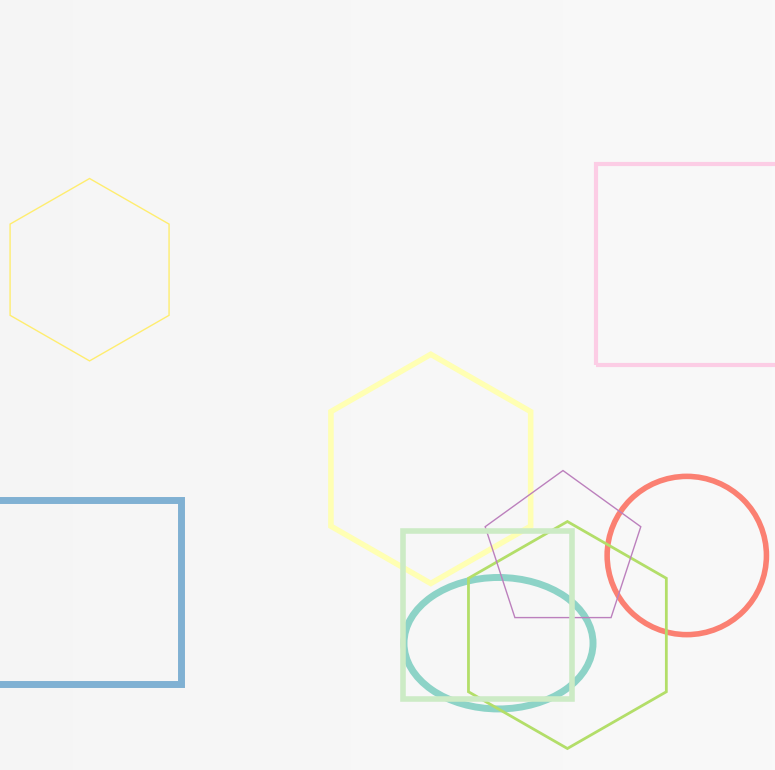[{"shape": "oval", "thickness": 2.5, "radius": 0.61, "center": [0.643, 0.165]}, {"shape": "hexagon", "thickness": 2, "radius": 0.74, "center": [0.556, 0.391]}, {"shape": "circle", "thickness": 2, "radius": 0.51, "center": [0.886, 0.279]}, {"shape": "square", "thickness": 2.5, "radius": 0.6, "center": [0.114, 0.231]}, {"shape": "hexagon", "thickness": 1, "radius": 0.74, "center": [0.732, 0.175]}, {"shape": "square", "thickness": 1.5, "radius": 0.65, "center": [0.899, 0.657]}, {"shape": "pentagon", "thickness": 0.5, "radius": 0.53, "center": [0.726, 0.283]}, {"shape": "square", "thickness": 2, "radius": 0.55, "center": [0.629, 0.201]}, {"shape": "hexagon", "thickness": 0.5, "radius": 0.59, "center": [0.116, 0.65]}]